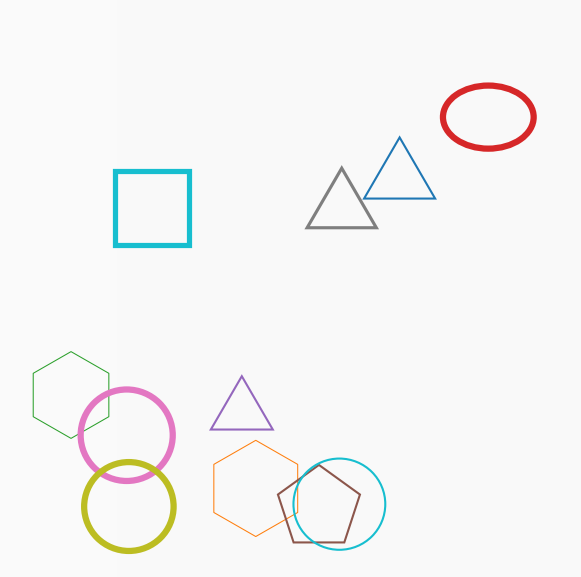[{"shape": "triangle", "thickness": 1, "radius": 0.35, "center": [0.688, 0.691]}, {"shape": "hexagon", "thickness": 0.5, "radius": 0.42, "center": [0.44, 0.153]}, {"shape": "hexagon", "thickness": 0.5, "radius": 0.38, "center": [0.122, 0.315]}, {"shape": "oval", "thickness": 3, "radius": 0.39, "center": [0.84, 0.796]}, {"shape": "triangle", "thickness": 1, "radius": 0.31, "center": [0.416, 0.286]}, {"shape": "pentagon", "thickness": 1, "radius": 0.37, "center": [0.549, 0.12]}, {"shape": "circle", "thickness": 3, "radius": 0.4, "center": [0.218, 0.245]}, {"shape": "triangle", "thickness": 1.5, "radius": 0.34, "center": [0.588, 0.639]}, {"shape": "circle", "thickness": 3, "radius": 0.38, "center": [0.222, 0.122]}, {"shape": "square", "thickness": 2.5, "radius": 0.32, "center": [0.261, 0.639]}, {"shape": "circle", "thickness": 1, "radius": 0.39, "center": [0.584, 0.126]}]